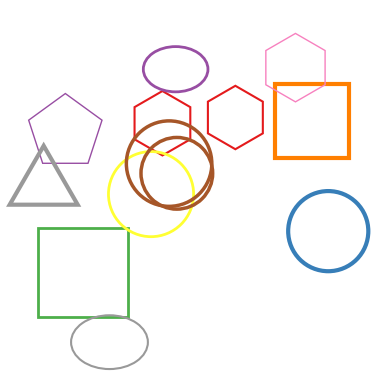[{"shape": "hexagon", "thickness": 1.5, "radius": 0.42, "center": [0.422, 0.68]}, {"shape": "hexagon", "thickness": 1.5, "radius": 0.41, "center": [0.611, 0.695]}, {"shape": "circle", "thickness": 3, "radius": 0.52, "center": [0.853, 0.4]}, {"shape": "square", "thickness": 2, "radius": 0.58, "center": [0.216, 0.292]}, {"shape": "oval", "thickness": 2, "radius": 0.42, "center": [0.456, 0.82]}, {"shape": "pentagon", "thickness": 1, "radius": 0.5, "center": [0.17, 0.657]}, {"shape": "square", "thickness": 3, "radius": 0.48, "center": [0.81, 0.686]}, {"shape": "circle", "thickness": 2, "radius": 0.55, "center": [0.392, 0.496]}, {"shape": "circle", "thickness": 2.5, "radius": 0.55, "center": [0.439, 0.575]}, {"shape": "circle", "thickness": 2.5, "radius": 0.47, "center": [0.459, 0.55]}, {"shape": "hexagon", "thickness": 1, "radius": 0.44, "center": [0.767, 0.824]}, {"shape": "oval", "thickness": 1.5, "radius": 0.5, "center": [0.284, 0.111]}, {"shape": "triangle", "thickness": 3, "radius": 0.51, "center": [0.113, 0.519]}]